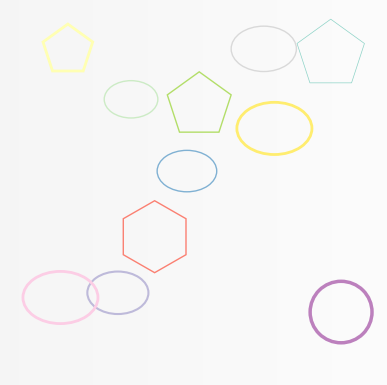[{"shape": "pentagon", "thickness": 0.5, "radius": 0.46, "center": [0.854, 0.859]}, {"shape": "pentagon", "thickness": 2, "radius": 0.34, "center": [0.175, 0.87]}, {"shape": "oval", "thickness": 1.5, "radius": 0.39, "center": [0.304, 0.24]}, {"shape": "hexagon", "thickness": 1, "radius": 0.47, "center": [0.399, 0.385]}, {"shape": "oval", "thickness": 1, "radius": 0.38, "center": [0.482, 0.556]}, {"shape": "pentagon", "thickness": 1, "radius": 0.43, "center": [0.514, 0.727]}, {"shape": "oval", "thickness": 2, "radius": 0.48, "center": [0.156, 0.227]}, {"shape": "oval", "thickness": 1, "radius": 0.42, "center": [0.681, 0.873]}, {"shape": "circle", "thickness": 2.5, "radius": 0.4, "center": [0.88, 0.189]}, {"shape": "oval", "thickness": 1, "radius": 0.35, "center": [0.338, 0.742]}, {"shape": "oval", "thickness": 2, "radius": 0.48, "center": [0.708, 0.666]}]